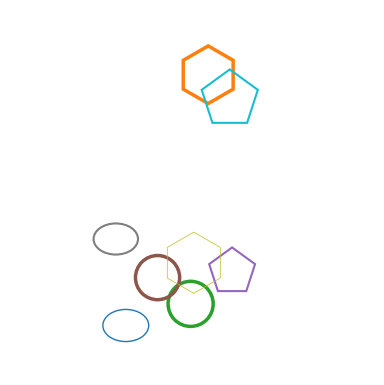[{"shape": "oval", "thickness": 1, "radius": 0.3, "center": [0.327, 0.155]}, {"shape": "hexagon", "thickness": 2.5, "radius": 0.37, "center": [0.541, 0.806]}, {"shape": "circle", "thickness": 2.5, "radius": 0.29, "center": [0.495, 0.211]}, {"shape": "pentagon", "thickness": 1.5, "radius": 0.31, "center": [0.603, 0.295]}, {"shape": "circle", "thickness": 2.5, "radius": 0.29, "center": [0.409, 0.279]}, {"shape": "oval", "thickness": 1.5, "radius": 0.29, "center": [0.301, 0.379]}, {"shape": "hexagon", "thickness": 0.5, "radius": 0.4, "center": [0.503, 0.318]}, {"shape": "pentagon", "thickness": 1.5, "radius": 0.38, "center": [0.597, 0.743]}]